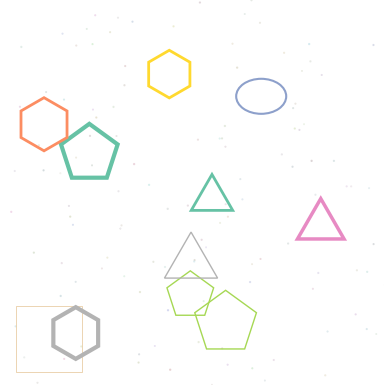[{"shape": "triangle", "thickness": 2, "radius": 0.31, "center": [0.551, 0.485]}, {"shape": "pentagon", "thickness": 3, "radius": 0.39, "center": [0.232, 0.601]}, {"shape": "hexagon", "thickness": 2, "radius": 0.35, "center": [0.114, 0.677]}, {"shape": "oval", "thickness": 1.5, "radius": 0.32, "center": [0.678, 0.75]}, {"shape": "triangle", "thickness": 2.5, "radius": 0.35, "center": [0.833, 0.414]}, {"shape": "pentagon", "thickness": 1, "radius": 0.42, "center": [0.586, 0.162]}, {"shape": "pentagon", "thickness": 1, "radius": 0.32, "center": [0.494, 0.233]}, {"shape": "hexagon", "thickness": 2, "radius": 0.31, "center": [0.44, 0.808]}, {"shape": "square", "thickness": 0.5, "radius": 0.43, "center": [0.127, 0.12]}, {"shape": "hexagon", "thickness": 3, "radius": 0.34, "center": [0.197, 0.135]}, {"shape": "triangle", "thickness": 1, "radius": 0.4, "center": [0.496, 0.318]}]